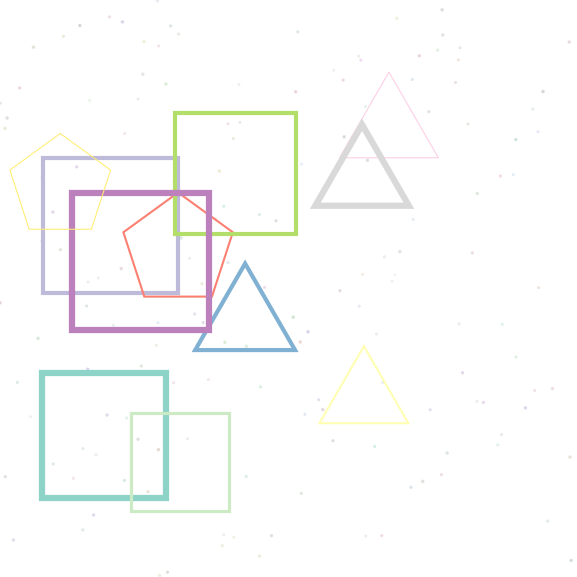[{"shape": "square", "thickness": 3, "radius": 0.54, "center": [0.18, 0.245]}, {"shape": "triangle", "thickness": 1, "radius": 0.44, "center": [0.63, 0.311]}, {"shape": "square", "thickness": 2, "radius": 0.58, "center": [0.191, 0.608]}, {"shape": "pentagon", "thickness": 1, "radius": 0.5, "center": [0.308, 0.566]}, {"shape": "triangle", "thickness": 2, "radius": 0.5, "center": [0.424, 0.443]}, {"shape": "square", "thickness": 2, "radius": 0.52, "center": [0.408, 0.698]}, {"shape": "triangle", "thickness": 0.5, "radius": 0.49, "center": [0.673, 0.775]}, {"shape": "triangle", "thickness": 3, "radius": 0.47, "center": [0.627, 0.69]}, {"shape": "square", "thickness": 3, "radius": 0.59, "center": [0.243, 0.547]}, {"shape": "square", "thickness": 1.5, "radius": 0.42, "center": [0.312, 0.199]}, {"shape": "pentagon", "thickness": 0.5, "radius": 0.46, "center": [0.104, 0.676]}]